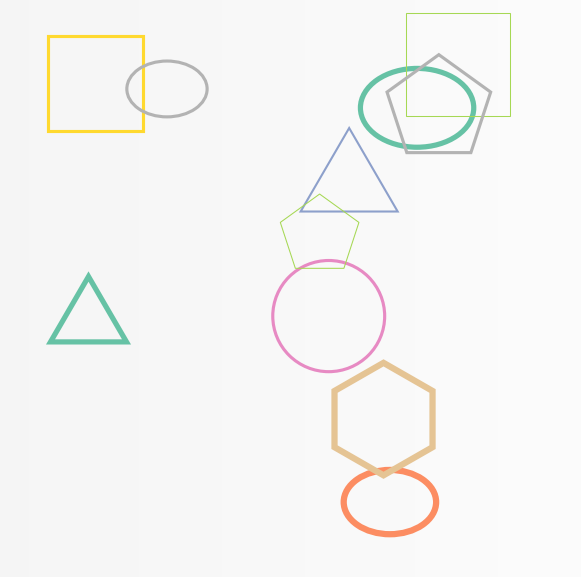[{"shape": "triangle", "thickness": 2.5, "radius": 0.38, "center": [0.152, 0.445]}, {"shape": "oval", "thickness": 2.5, "radius": 0.49, "center": [0.718, 0.812]}, {"shape": "oval", "thickness": 3, "radius": 0.4, "center": [0.671, 0.13]}, {"shape": "triangle", "thickness": 1, "radius": 0.48, "center": [0.601, 0.681]}, {"shape": "circle", "thickness": 1.5, "radius": 0.48, "center": [0.566, 0.452]}, {"shape": "square", "thickness": 0.5, "radius": 0.45, "center": [0.787, 0.887]}, {"shape": "pentagon", "thickness": 0.5, "radius": 0.36, "center": [0.55, 0.592]}, {"shape": "square", "thickness": 1.5, "radius": 0.41, "center": [0.165, 0.854]}, {"shape": "hexagon", "thickness": 3, "radius": 0.49, "center": [0.66, 0.273]}, {"shape": "oval", "thickness": 1.5, "radius": 0.35, "center": [0.287, 0.845]}, {"shape": "pentagon", "thickness": 1.5, "radius": 0.47, "center": [0.755, 0.811]}]